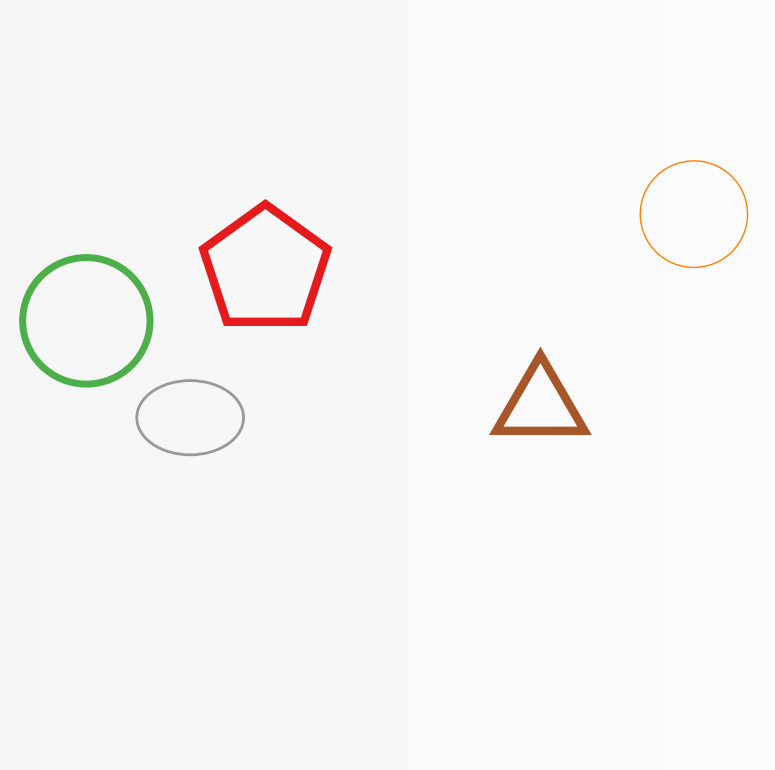[{"shape": "pentagon", "thickness": 3, "radius": 0.42, "center": [0.342, 0.65]}, {"shape": "circle", "thickness": 2.5, "radius": 0.41, "center": [0.111, 0.583]}, {"shape": "circle", "thickness": 0.5, "radius": 0.35, "center": [0.895, 0.722]}, {"shape": "triangle", "thickness": 3, "radius": 0.33, "center": [0.697, 0.473]}, {"shape": "oval", "thickness": 1, "radius": 0.34, "center": [0.245, 0.458]}]